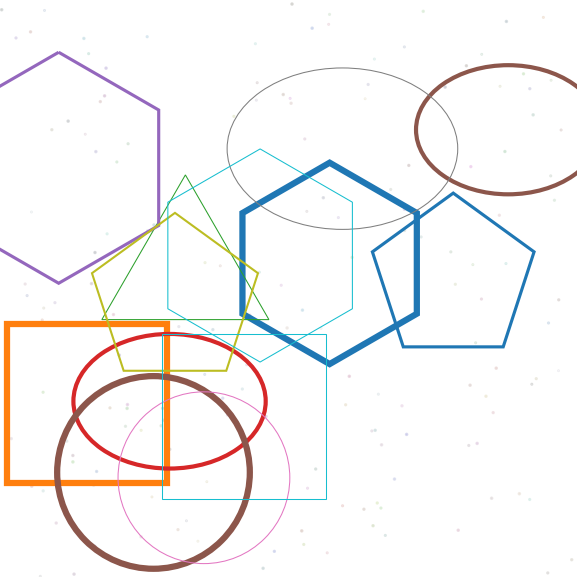[{"shape": "pentagon", "thickness": 1.5, "radius": 0.74, "center": [0.785, 0.518]}, {"shape": "hexagon", "thickness": 3, "radius": 0.87, "center": [0.571, 0.543]}, {"shape": "square", "thickness": 3, "radius": 0.69, "center": [0.151, 0.3]}, {"shape": "triangle", "thickness": 0.5, "radius": 0.84, "center": [0.321, 0.529]}, {"shape": "oval", "thickness": 2, "radius": 0.83, "center": [0.294, 0.304]}, {"shape": "hexagon", "thickness": 1.5, "radius": 1.0, "center": [0.102, 0.709]}, {"shape": "circle", "thickness": 3, "radius": 0.83, "center": [0.266, 0.181]}, {"shape": "oval", "thickness": 2, "radius": 0.8, "center": [0.88, 0.774]}, {"shape": "circle", "thickness": 0.5, "radius": 0.74, "center": [0.353, 0.172]}, {"shape": "oval", "thickness": 0.5, "radius": 1.0, "center": [0.593, 0.742]}, {"shape": "pentagon", "thickness": 1, "radius": 0.76, "center": [0.303, 0.479]}, {"shape": "hexagon", "thickness": 0.5, "radius": 0.92, "center": [0.45, 0.557]}, {"shape": "square", "thickness": 0.5, "radius": 0.71, "center": [0.422, 0.278]}]